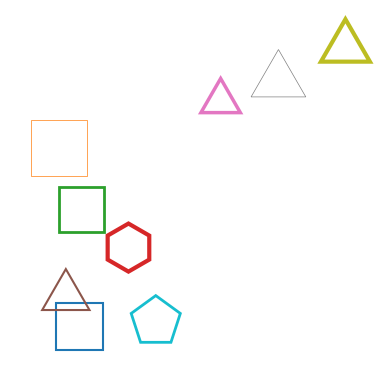[{"shape": "square", "thickness": 1.5, "radius": 0.3, "center": [0.207, 0.152]}, {"shape": "square", "thickness": 0.5, "radius": 0.36, "center": [0.154, 0.616]}, {"shape": "square", "thickness": 2, "radius": 0.29, "center": [0.212, 0.456]}, {"shape": "hexagon", "thickness": 3, "radius": 0.31, "center": [0.334, 0.357]}, {"shape": "triangle", "thickness": 1.5, "radius": 0.35, "center": [0.171, 0.23]}, {"shape": "triangle", "thickness": 2.5, "radius": 0.3, "center": [0.573, 0.737]}, {"shape": "triangle", "thickness": 0.5, "radius": 0.41, "center": [0.723, 0.789]}, {"shape": "triangle", "thickness": 3, "radius": 0.37, "center": [0.897, 0.877]}, {"shape": "pentagon", "thickness": 2, "radius": 0.34, "center": [0.405, 0.165]}]